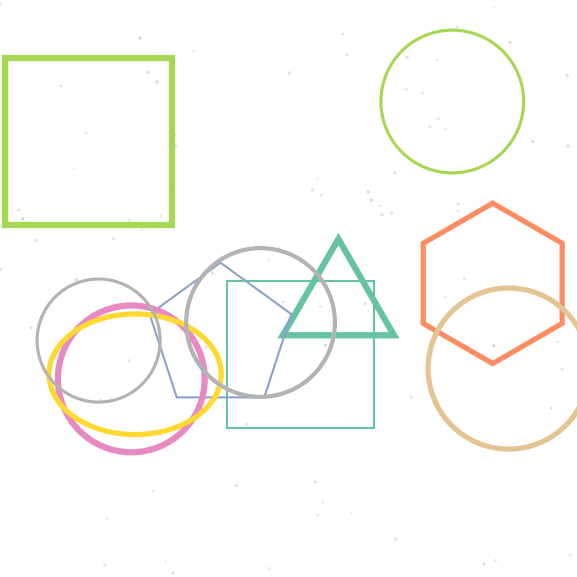[{"shape": "square", "thickness": 1, "radius": 0.64, "center": [0.52, 0.386]}, {"shape": "triangle", "thickness": 3, "radius": 0.56, "center": [0.586, 0.474]}, {"shape": "hexagon", "thickness": 2.5, "radius": 0.69, "center": [0.853, 0.508]}, {"shape": "pentagon", "thickness": 1, "radius": 0.64, "center": [0.382, 0.415]}, {"shape": "circle", "thickness": 3, "radius": 0.64, "center": [0.227, 0.343]}, {"shape": "square", "thickness": 3, "radius": 0.72, "center": [0.154, 0.754]}, {"shape": "circle", "thickness": 1.5, "radius": 0.62, "center": [0.783, 0.823]}, {"shape": "oval", "thickness": 2.5, "radius": 0.75, "center": [0.234, 0.351]}, {"shape": "circle", "thickness": 2.5, "radius": 0.7, "center": [0.881, 0.361]}, {"shape": "circle", "thickness": 2, "radius": 0.64, "center": [0.451, 0.441]}, {"shape": "circle", "thickness": 1.5, "radius": 0.53, "center": [0.171, 0.409]}]